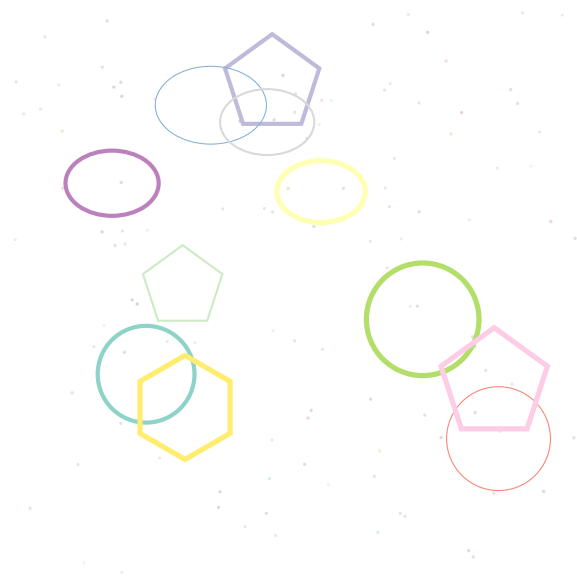[{"shape": "circle", "thickness": 2, "radius": 0.42, "center": [0.253, 0.351]}, {"shape": "oval", "thickness": 2.5, "radius": 0.38, "center": [0.556, 0.667]}, {"shape": "pentagon", "thickness": 2, "radius": 0.43, "center": [0.471, 0.854]}, {"shape": "circle", "thickness": 0.5, "radius": 0.45, "center": [0.863, 0.24]}, {"shape": "oval", "thickness": 0.5, "radius": 0.48, "center": [0.365, 0.817]}, {"shape": "circle", "thickness": 2.5, "radius": 0.49, "center": [0.732, 0.446]}, {"shape": "pentagon", "thickness": 2.5, "radius": 0.48, "center": [0.856, 0.335]}, {"shape": "oval", "thickness": 1, "radius": 0.41, "center": [0.463, 0.788]}, {"shape": "oval", "thickness": 2, "radius": 0.4, "center": [0.194, 0.682]}, {"shape": "pentagon", "thickness": 1, "radius": 0.36, "center": [0.316, 0.502]}, {"shape": "hexagon", "thickness": 2.5, "radius": 0.45, "center": [0.32, 0.294]}]